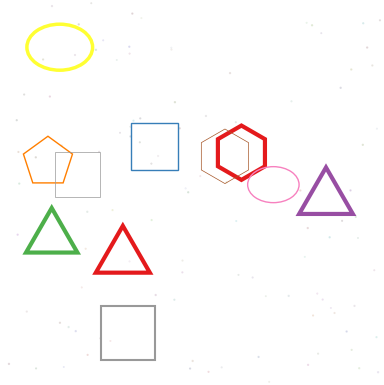[{"shape": "hexagon", "thickness": 3, "radius": 0.35, "center": [0.627, 0.603]}, {"shape": "triangle", "thickness": 3, "radius": 0.41, "center": [0.319, 0.332]}, {"shape": "square", "thickness": 1, "radius": 0.3, "center": [0.401, 0.619]}, {"shape": "triangle", "thickness": 3, "radius": 0.39, "center": [0.134, 0.383]}, {"shape": "triangle", "thickness": 3, "radius": 0.4, "center": [0.847, 0.485]}, {"shape": "pentagon", "thickness": 1, "radius": 0.33, "center": [0.125, 0.579]}, {"shape": "oval", "thickness": 2.5, "radius": 0.43, "center": [0.155, 0.877]}, {"shape": "hexagon", "thickness": 0.5, "radius": 0.35, "center": [0.584, 0.594]}, {"shape": "oval", "thickness": 1, "radius": 0.33, "center": [0.71, 0.52]}, {"shape": "square", "thickness": 1.5, "radius": 0.35, "center": [0.331, 0.135]}, {"shape": "square", "thickness": 0.5, "radius": 0.29, "center": [0.202, 0.547]}]